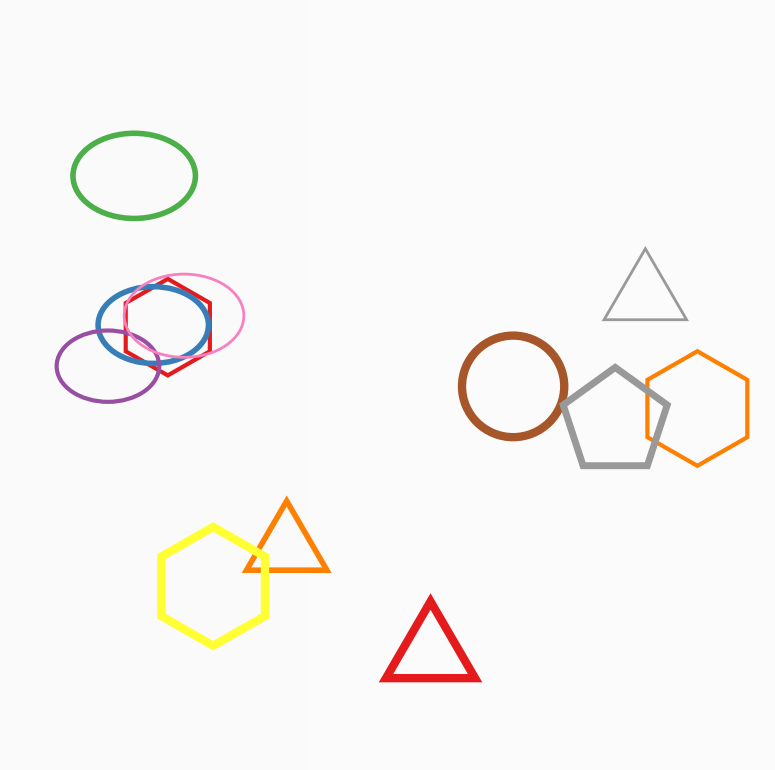[{"shape": "triangle", "thickness": 3, "radius": 0.33, "center": [0.556, 0.152]}, {"shape": "hexagon", "thickness": 1.5, "radius": 0.31, "center": [0.217, 0.575]}, {"shape": "oval", "thickness": 2, "radius": 0.36, "center": [0.198, 0.578]}, {"shape": "oval", "thickness": 2, "radius": 0.4, "center": [0.173, 0.772]}, {"shape": "oval", "thickness": 1.5, "radius": 0.33, "center": [0.139, 0.524]}, {"shape": "hexagon", "thickness": 1.5, "radius": 0.37, "center": [0.9, 0.469]}, {"shape": "triangle", "thickness": 2, "radius": 0.3, "center": [0.37, 0.289]}, {"shape": "hexagon", "thickness": 3, "radius": 0.39, "center": [0.275, 0.239]}, {"shape": "circle", "thickness": 3, "radius": 0.33, "center": [0.662, 0.498]}, {"shape": "oval", "thickness": 1, "radius": 0.39, "center": [0.237, 0.59]}, {"shape": "pentagon", "thickness": 2.5, "radius": 0.35, "center": [0.794, 0.452]}, {"shape": "triangle", "thickness": 1, "radius": 0.31, "center": [0.833, 0.615]}]